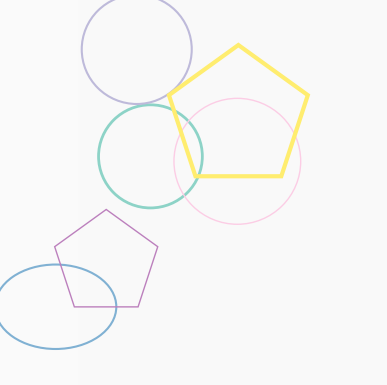[{"shape": "circle", "thickness": 2, "radius": 0.67, "center": [0.388, 0.594]}, {"shape": "circle", "thickness": 1.5, "radius": 0.71, "center": [0.353, 0.872]}, {"shape": "oval", "thickness": 1.5, "radius": 0.78, "center": [0.143, 0.203]}, {"shape": "circle", "thickness": 1, "radius": 0.82, "center": [0.612, 0.581]}, {"shape": "pentagon", "thickness": 1, "radius": 0.7, "center": [0.274, 0.316]}, {"shape": "pentagon", "thickness": 3, "radius": 0.94, "center": [0.615, 0.695]}]